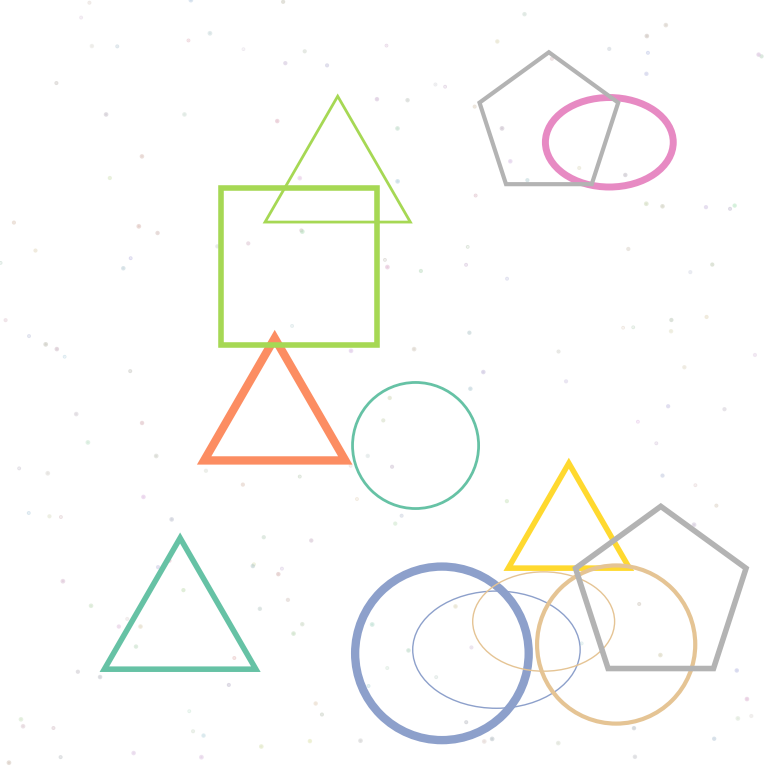[{"shape": "triangle", "thickness": 2, "radius": 0.57, "center": [0.234, 0.188]}, {"shape": "circle", "thickness": 1, "radius": 0.41, "center": [0.54, 0.421]}, {"shape": "triangle", "thickness": 3, "radius": 0.53, "center": [0.357, 0.455]}, {"shape": "circle", "thickness": 3, "radius": 0.56, "center": [0.574, 0.151]}, {"shape": "oval", "thickness": 0.5, "radius": 0.54, "center": [0.645, 0.156]}, {"shape": "oval", "thickness": 2.5, "radius": 0.42, "center": [0.791, 0.815]}, {"shape": "triangle", "thickness": 1, "radius": 0.54, "center": [0.439, 0.766]}, {"shape": "square", "thickness": 2, "radius": 0.51, "center": [0.389, 0.654]}, {"shape": "triangle", "thickness": 2, "radius": 0.45, "center": [0.739, 0.308]}, {"shape": "circle", "thickness": 1.5, "radius": 0.51, "center": [0.8, 0.163]}, {"shape": "oval", "thickness": 0.5, "radius": 0.46, "center": [0.706, 0.193]}, {"shape": "pentagon", "thickness": 1.5, "radius": 0.47, "center": [0.713, 0.837]}, {"shape": "pentagon", "thickness": 2, "radius": 0.58, "center": [0.858, 0.226]}]